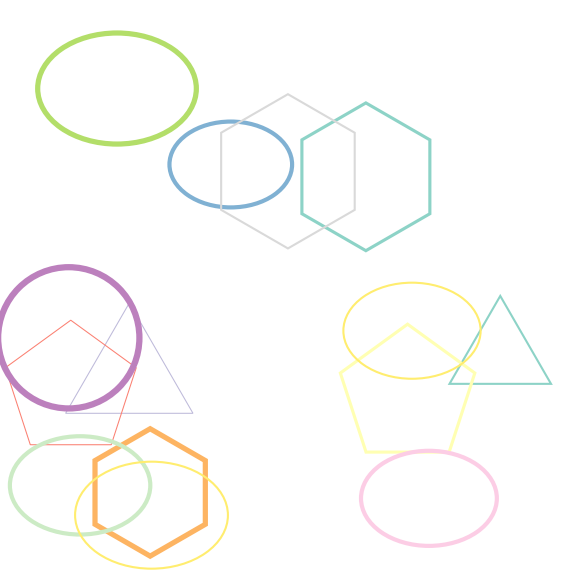[{"shape": "hexagon", "thickness": 1.5, "radius": 0.64, "center": [0.634, 0.693]}, {"shape": "triangle", "thickness": 1, "radius": 0.51, "center": [0.866, 0.385]}, {"shape": "pentagon", "thickness": 1.5, "radius": 0.61, "center": [0.706, 0.315]}, {"shape": "triangle", "thickness": 0.5, "radius": 0.64, "center": [0.224, 0.347]}, {"shape": "pentagon", "thickness": 0.5, "radius": 0.6, "center": [0.123, 0.325]}, {"shape": "oval", "thickness": 2, "radius": 0.53, "center": [0.4, 0.714]}, {"shape": "hexagon", "thickness": 2.5, "radius": 0.55, "center": [0.26, 0.146]}, {"shape": "oval", "thickness": 2.5, "radius": 0.69, "center": [0.203, 0.846]}, {"shape": "oval", "thickness": 2, "radius": 0.59, "center": [0.743, 0.136]}, {"shape": "hexagon", "thickness": 1, "radius": 0.67, "center": [0.499, 0.702]}, {"shape": "circle", "thickness": 3, "radius": 0.61, "center": [0.119, 0.414]}, {"shape": "oval", "thickness": 2, "radius": 0.61, "center": [0.139, 0.159]}, {"shape": "oval", "thickness": 1, "radius": 0.59, "center": [0.713, 0.426]}, {"shape": "oval", "thickness": 1, "radius": 0.66, "center": [0.262, 0.107]}]